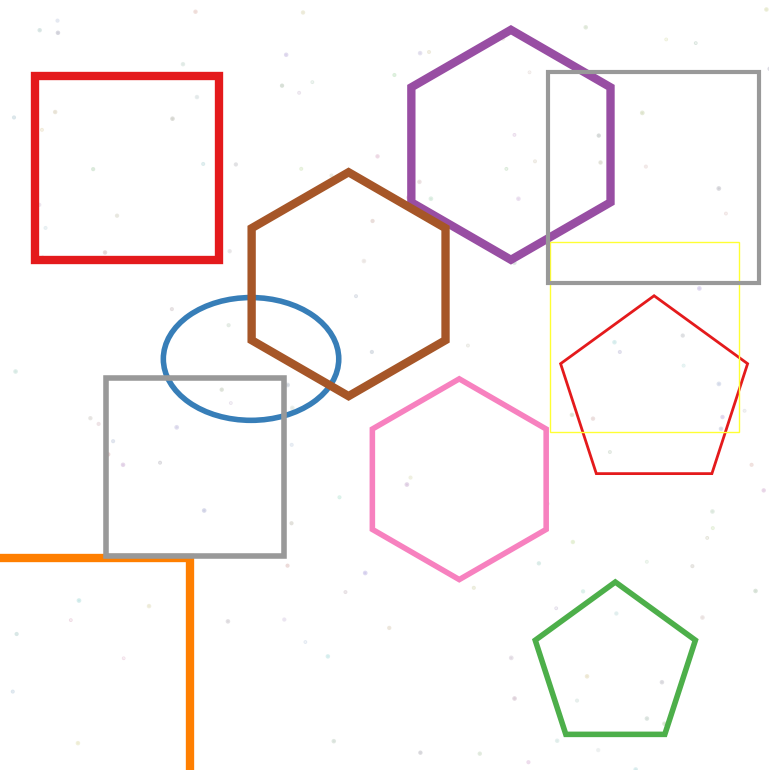[{"shape": "pentagon", "thickness": 1, "radius": 0.64, "center": [0.849, 0.488]}, {"shape": "square", "thickness": 3, "radius": 0.6, "center": [0.165, 0.782]}, {"shape": "oval", "thickness": 2, "radius": 0.57, "center": [0.326, 0.534]}, {"shape": "pentagon", "thickness": 2, "radius": 0.55, "center": [0.799, 0.135]}, {"shape": "hexagon", "thickness": 3, "radius": 0.75, "center": [0.664, 0.812]}, {"shape": "square", "thickness": 3, "radius": 0.7, "center": [0.106, 0.135]}, {"shape": "square", "thickness": 0.5, "radius": 0.62, "center": [0.837, 0.562]}, {"shape": "hexagon", "thickness": 3, "radius": 0.73, "center": [0.453, 0.631]}, {"shape": "hexagon", "thickness": 2, "radius": 0.65, "center": [0.596, 0.378]}, {"shape": "square", "thickness": 2, "radius": 0.58, "center": [0.254, 0.393]}, {"shape": "square", "thickness": 1.5, "radius": 0.68, "center": [0.848, 0.769]}]